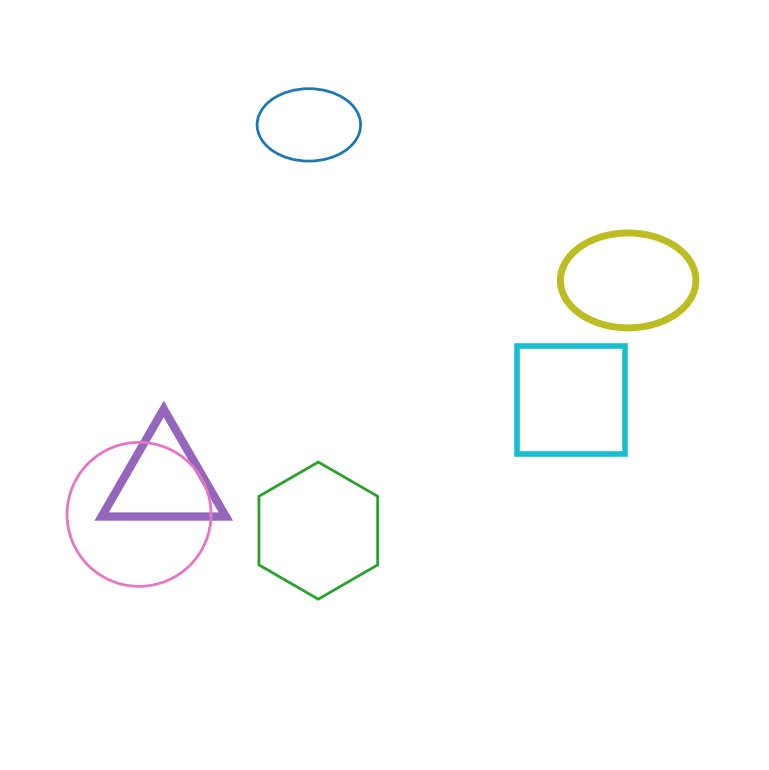[{"shape": "oval", "thickness": 1, "radius": 0.34, "center": [0.401, 0.838]}, {"shape": "hexagon", "thickness": 1, "radius": 0.45, "center": [0.413, 0.311]}, {"shape": "triangle", "thickness": 3, "radius": 0.47, "center": [0.213, 0.376]}, {"shape": "circle", "thickness": 1, "radius": 0.47, "center": [0.181, 0.332]}, {"shape": "oval", "thickness": 2.5, "radius": 0.44, "center": [0.816, 0.636]}, {"shape": "square", "thickness": 2, "radius": 0.35, "center": [0.741, 0.481]}]